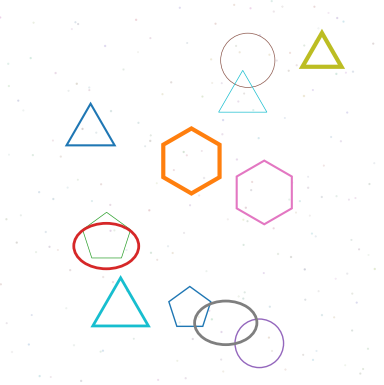[{"shape": "pentagon", "thickness": 1, "radius": 0.29, "center": [0.493, 0.199]}, {"shape": "triangle", "thickness": 1.5, "radius": 0.36, "center": [0.235, 0.659]}, {"shape": "hexagon", "thickness": 3, "radius": 0.42, "center": [0.497, 0.582]}, {"shape": "pentagon", "thickness": 0.5, "radius": 0.33, "center": [0.277, 0.383]}, {"shape": "oval", "thickness": 2, "radius": 0.42, "center": [0.276, 0.361]}, {"shape": "circle", "thickness": 1, "radius": 0.32, "center": [0.673, 0.108]}, {"shape": "circle", "thickness": 0.5, "radius": 0.35, "center": [0.644, 0.843]}, {"shape": "hexagon", "thickness": 1.5, "radius": 0.41, "center": [0.686, 0.5]}, {"shape": "oval", "thickness": 2, "radius": 0.4, "center": [0.586, 0.161]}, {"shape": "triangle", "thickness": 3, "radius": 0.29, "center": [0.836, 0.856]}, {"shape": "triangle", "thickness": 0.5, "radius": 0.36, "center": [0.631, 0.745]}, {"shape": "triangle", "thickness": 2, "radius": 0.42, "center": [0.313, 0.195]}]